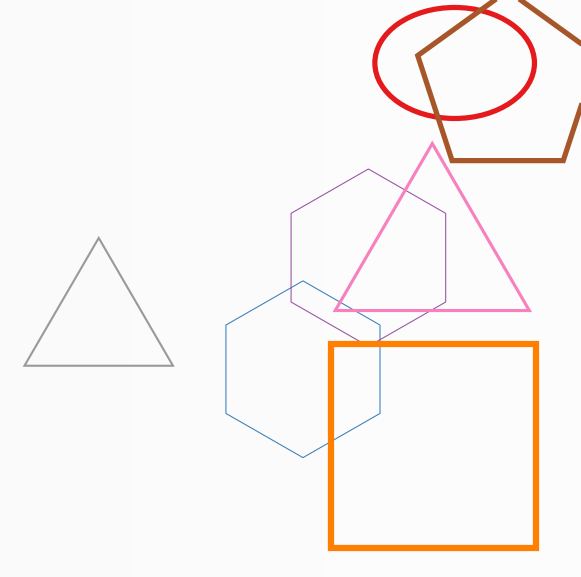[{"shape": "oval", "thickness": 2.5, "radius": 0.69, "center": [0.782, 0.89]}, {"shape": "hexagon", "thickness": 0.5, "radius": 0.77, "center": [0.521, 0.36]}, {"shape": "hexagon", "thickness": 0.5, "radius": 0.77, "center": [0.634, 0.553]}, {"shape": "square", "thickness": 3, "radius": 0.88, "center": [0.745, 0.227]}, {"shape": "pentagon", "thickness": 2.5, "radius": 0.81, "center": [0.873, 0.853]}, {"shape": "triangle", "thickness": 1.5, "radius": 0.96, "center": [0.744, 0.558]}, {"shape": "triangle", "thickness": 1, "radius": 0.74, "center": [0.17, 0.44]}]